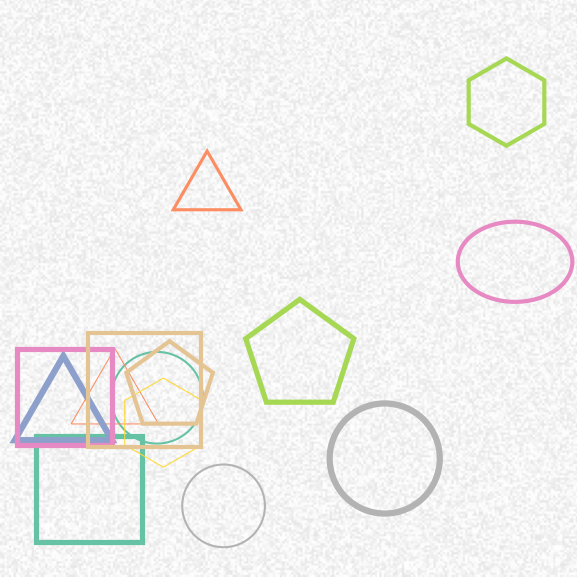[{"shape": "square", "thickness": 2.5, "radius": 0.46, "center": [0.154, 0.152]}, {"shape": "circle", "thickness": 1, "radius": 0.4, "center": [0.272, 0.31]}, {"shape": "triangle", "thickness": 1.5, "radius": 0.34, "center": [0.359, 0.67]}, {"shape": "triangle", "thickness": 0.5, "radius": 0.44, "center": [0.199, 0.309]}, {"shape": "triangle", "thickness": 3, "radius": 0.49, "center": [0.11, 0.286]}, {"shape": "oval", "thickness": 2, "radius": 0.5, "center": [0.892, 0.546]}, {"shape": "square", "thickness": 2.5, "radius": 0.41, "center": [0.111, 0.312]}, {"shape": "pentagon", "thickness": 2.5, "radius": 0.49, "center": [0.519, 0.382]}, {"shape": "hexagon", "thickness": 2, "radius": 0.38, "center": [0.877, 0.822]}, {"shape": "hexagon", "thickness": 0.5, "radius": 0.39, "center": [0.283, 0.267]}, {"shape": "square", "thickness": 2, "radius": 0.49, "center": [0.25, 0.324]}, {"shape": "pentagon", "thickness": 2, "radius": 0.39, "center": [0.294, 0.329]}, {"shape": "circle", "thickness": 1, "radius": 0.36, "center": [0.387, 0.123]}, {"shape": "circle", "thickness": 3, "radius": 0.48, "center": [0.666, 0.205]}]